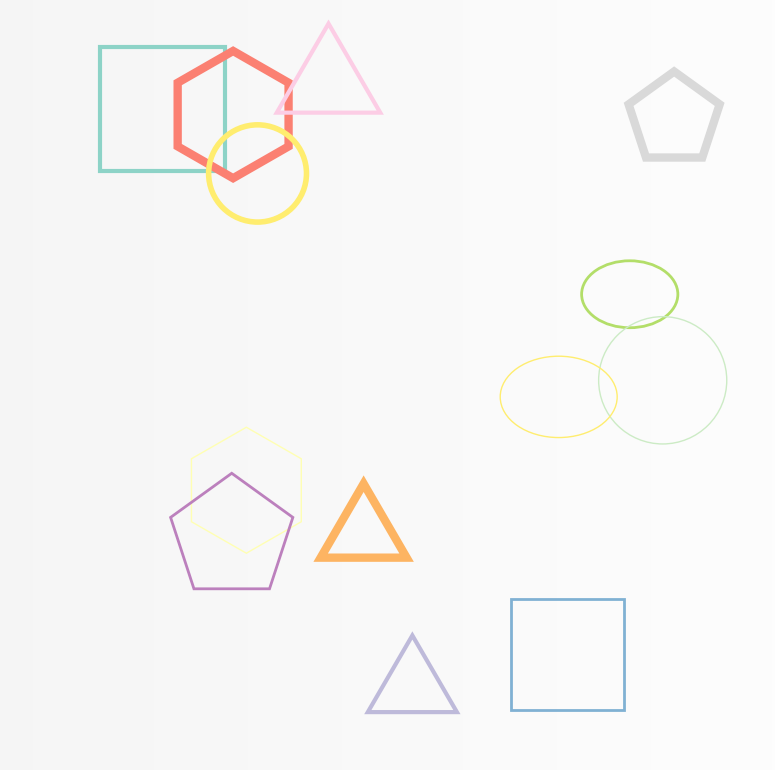[{"shape": "square", "thickness": 1.5, "radius": 0.4, "center": [0.209, 0.858]}, {"shape": "hexagon", "thickness": 0.5, "radius": 0.41, "center": [0.318, 0.363]}, {"shape": "triangle", "thickness": 1.5, "radius": 0.33, "center": [0.532, 0.108]}, {"shape": "hexagon", "thickness": 3, "radius": 0.41, "center": [0.301, 0.851]}, {"shape": "square", "thickness": 1, "radius": 0.36, "center": [0.732, 0.15]}, {"shape": "triangle", "thickness": 3, "radius": 0.32, "center": [0.469, 0.308]}, {"shape": "oval", "thickness": 1, "radius": 0.31, "center": [0.813, 0.618]}, {"shape": "triangle", "thickness": 1.5, "radius": 0.39, "center": [0.424, 0.892]}, {"shape": "pentagon", "thickness": 3, "radius": 0.31, "center": [0.87, 0.845]}, {"shape": "pentagon", "thickness": 1, "radius": 0.41, "center": [0.299, 0.302]}, {"shape": "circle", "thickness": 0.5, "radius": 0.41, "center": [0.855, 0.506]}, {"shape": "oval", "thickness": 0.5, "radius": 0.38, "center": [0.721, 0.485]}, {"shape": "circle", "thickness": 2, "radius": 0.32, "center": [0.332, 0.775]}]